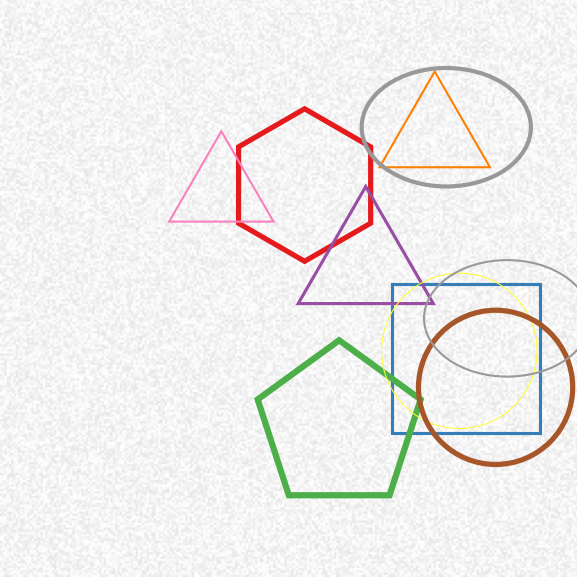[{"shape": "hexagon", "thickness": 2.5, "radius": 0.66, "center": [0.527, 0.679]}, {"shape": "square", "thickness": 1.5, "radius": 0.64, "center": [0.807, 0.378]}, {"shape": "pentagon", "thickness": 3, "radius": 0.74, "center": [0.587, 0.262]}, {"shape": "triangle", "thickness": 1.5, "radius": 0.68, "center": [0.633, 0.541]}, {"shape": "triangle", "thickness": 1, "radius": 0.55, "center": [0.753, 0.765]}, {"shape": "circle", "thickness": 0.5, "radius": 0.67, "center": [0.795, 0.392]}, {"shape": "circle", "thickness": 2.5, "radius": 0.67, "center": [0.858, 0.328]}, {"shape": "triangle", "thickness": 1, "radius": 0.52, "center": [0.383, 0.668]}, {"shape": "oval", "thickness": 1, "radius": 0.72, "center": [0.878, 0.448]}, {"shape": "oval", "thickness": 2, "radius": 0.73, "center": [0.773, 0.779]}]